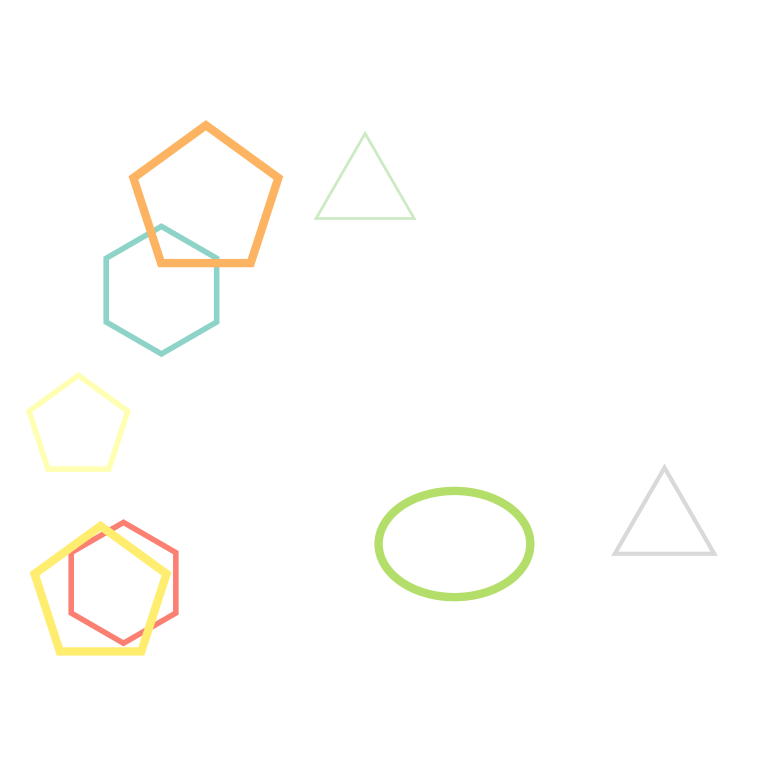[{"shape": "hexagon", "thickness": 2, "radius": 0.41, "center": [0.21, 0.623]}, {"shape": "pentagon", "thickness": 2, "radius": 0.34, "center": [0.102, 0.445]}, {"shape": "hexagon", "thickness": 2, "radius": 0.39, "center": [0.16, 0.243]}, {"shape": "pentagon", "thickness": 3, "radius": 0.49, "center": [0.267, 0.738]}, {"shape": "oval", "thickness": 3, "radius": 0.49, "center": [0.59, 0.293]}, {"shape": "triangle", "thickness": 1.5, "radius": 0.37, "center": [0.863, 0.318]}, {"shape": "triangle", "thickness": 1, "radius": 0.37, "center": [0.474, 0.753]}, {"shape": "pentagon", "thickness": 3, "radius": 0.45, "center": [0.131, 0.227]}]